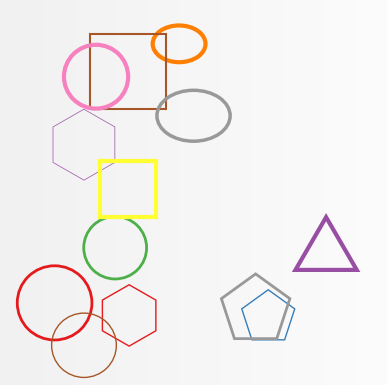[{"shape": "hexagon", "thickness": 1, "radius": 0.4, "center": [0.333, 0.181]}, {"shape": "circle", "thickness": 2, "radius": 0.48, "center": [0.141, 0.213]}, {"shape": "pentagon", "thickness": 1, "radius": 0.36, "center": [0.692, 0.176]}, {"shape": "circle", "thickness": 2, "radius": 0.41, "center": [0.297, 0.357]}, {"shape": "triangle", "thickness": 3, "radius": 0.46, "center": [0.842, 0.345]}, {"shape": "hexagon", "thickness": 0.5, "radius": 0.46, "center": [0.217, 0.624]}, {"shape": "oval", "thickness": 3, "radius": 0.34, "center": [0.462, 0.886]}, {"shape": "square", "thickness": 3, "radius": 0.36, "center": [0.33, 0.509]}, {"shape": "square", "thickness": 1.5, "radius": 0.49, "center": [0.331, 0.814]}, {"shape": "circle", "thickness": 1, "radius": 0.42, "center": [0.217, 0.103]}, {"shape": "circle", "thickness": 3, "radius": 0.41, "center": [0.248, 0.801]}, {"shape": "pentagon", "thickness": 2, "radius": 0.46, "center": [0.66, 0.196]}, {"shape": "oval", "thickness": 2.5, "radius": 0.47, "center": [0.499, 0.699]}]